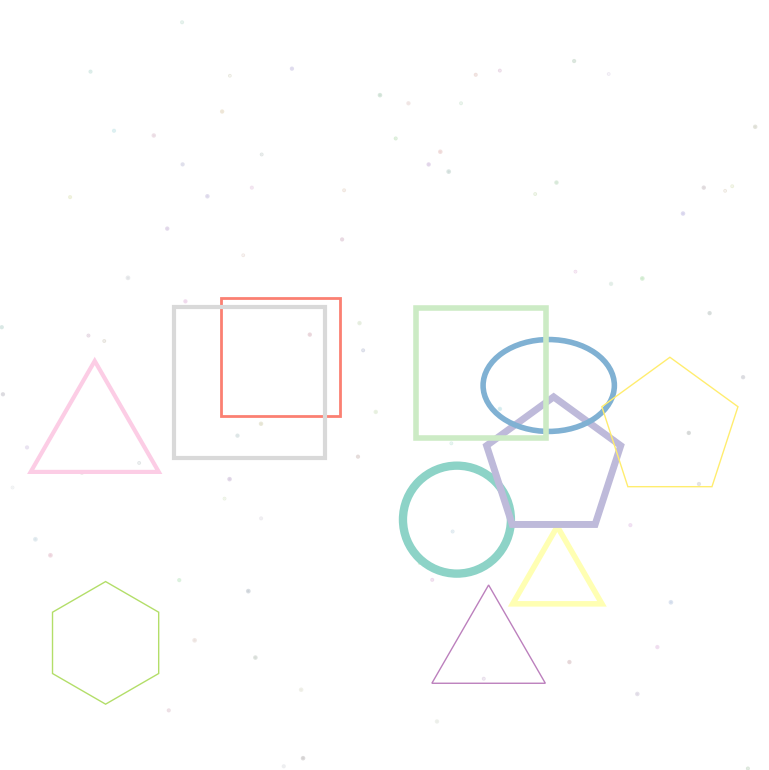[{"shape": "circle", "thickness": 3, "radius": 0.35, "center": [0.593, 0.325]}, {"shape": "triangle", "thickness": 2, "radius": 0.33, "center": [0.724, 0.249]}, {"shape": "pentagon", "thickness": 2.5, "radius": 0.46, "center": [0.719, 0.393]}, {"shape": "square", "thickness": 1, "radius": 0.38, "center": [0.364, 0.536]}, {"shape": "oval", "thickness": 2, "radius": 0.43, "center": [0.713, 0.499]}, {"shape": "hexagon", "thickness": 0.5, "radius": 0.4, "center": [0.137, 0.165]}, {"shape": "triangle", "thickness": 1.5, "radius": 0.48, "center": [0.123, 0.435]}, {"shape": "square", "thickness": 1.5, "radius": 0.49, "center": [0.324, 0.503]}, {"shape": "triangle", "thickness": 0.5, "radius": 0.43, "center": [0.635, 0.155]}, {"shape": "square", "thickness": 2, "radius": 0.42, "center": [0.625, 0.515]}, {"shape": "pentagon", "thickness": 0.5, "radius": 0.46, "center": [0.87, 0.443]}]